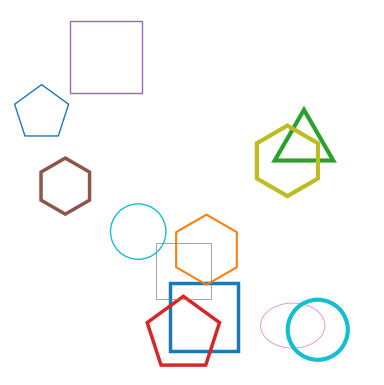[{"shape": "square", "thickness": 2.5, "radius": 0.44, "center": [0.529, 0.177]}, {"shape": "pentagon", "thickness": 1, "radius": 0.37, "center": [0.108, 0.706]}, {"shape": "hexagon", "thickness": 1.5, "radius": 0.46, "center": [0.536, 0.351]}, {"shape": "triangle", "thickness": 3, "radius": 0.44, "center": [0.79, 0.627]}, {"shape": "pentagon", "thickness": 2.5, "radius": 0.49, "center": [0.476, 0.132]}, {"shape": "square", "thickness": 1, "radius": 0.46, "center": [0.275, 0.852]}, {"shape": "hexagon", "thickness": 2.5, "radius": 0.36, "center": [0.17, 0.517]}, {"shape": "oval", "thickness": 0.5, "radius": 0.42, "center": [0.76, 0.154]}, {"shape": "square", "thickness": 0.5, "radius": 0.36, "center": [0.477, 0.296]}, {"shape": "hexagon", "thickness": 3, "radius": 0.46, "center": [0.747, 0.582]}, {"shape": "circle", "thickness": 1, "radius": 0.36, "center": [0.359, 0.398]}, {"shape": "circle", "thickness": 3, "radius": 0.39, "center": [0.825, 0.143]}]